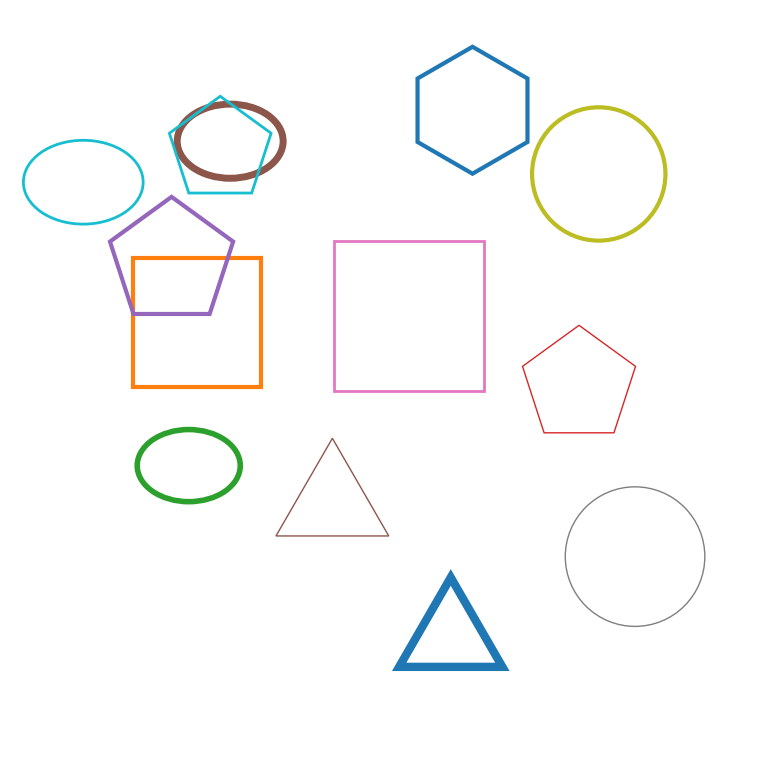[{"shape": "triangle", "thickness": 3, "radius": 0.39, "center": [0.585, 0.173]}, {"shape": "hexagon", "thickness": 1.5, "radius": 0.41, "center": [0.614, 0.857]}, {"shape": "square", "thickness": 1.5, "radius": 0.42, "center": [0.256, 0.581]}, {"shape": "oval", "thickness": 2, "radius": 0.33, "center": [0.245, 0.395]}, {"shape": "pentagon", "thickness": 0.5, "radius": 0.39, "center": [0.752, 0.5]}, {"shape": "pentagon", "thickness": 1.5, "radius": 0.42, "center": [0.223, 0.66]}, {"shape": "oval", "thickness": 2.5, "radius": 0.34, "center": [0.299, 0.817]}, {"shape": "triangle", "thickness": 0.5, "radius": 0.42, "center": [0.432, 0.346]}, {"shape": "square", "thickness": 1, "radius": 0.49, "center": [0.531, 0.589]}, {"shape": "circle", "thickness": 0.5, "radius": 0.45, "center": [0.825, 0.277]}, {"shape": "circle", "thickness": 1.5, "radius": 0.43, "center": [0.778, 0.774]}, {"shape": "pentagon", "thickness": 1, "radius": 0.35, "center": [0.286, 0.806]}, {"shape": "oval", "thickness": 1, "radius": 0.39, "center": [0.108, 0.763]}]